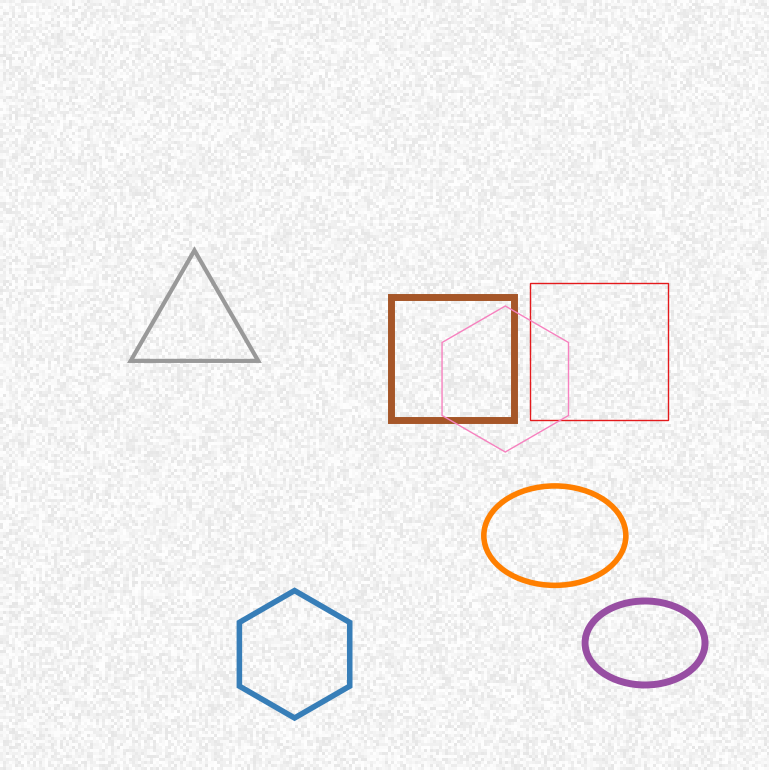[{"shape": "square", "thickness": 0.5, "radius": 0.45, "center": [0.778, 0.544]}, {"shape": "hexagon", "thickness": 2, "radius": 0.41, "center": [0.383, 0.15]}, {"shape": "oval", "thickness": 2.5, "radius": 0.39, "center": [0.838, 0.165]}, {"shape": "oval", "thickness": 2, "radius": 0.46, "center": [0.721, 0.304]}, {"shape": "square", "thickness": 2.5, "radius": 0.4, "center": [0.588, 0.534]}, {"shape": "hexagon", "thickness": 0.5, "radius": 0.47, "center": [0.656, 0.508]}, {"shape": "triangle", "thickness": 1.5, "radius": 0.48, "center": [0.253, 0.579]}]